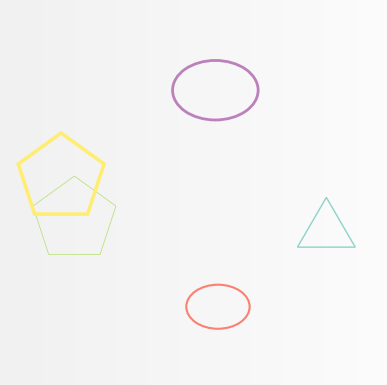[{"shape": "triangle", "thickness": 1, "radius": 0.43, "center": [0.842, 0.401]}, {"shape": "oval", "thickness": 1.5, "radius": 0.41, "center": [0.562, 0.203]}, {"shape": "pentagon", "thickness": 0.5, "radius": 0.56, "center": [0.192, 0.43]}, {"shape": "oval", "thickness": 2, "radius": 0.55, "center": [0.556, 0.766]}, {"shape": "pentagon", "thickness": 2.5, "radius": 0.58, "center": [0.158, 0.538]}]